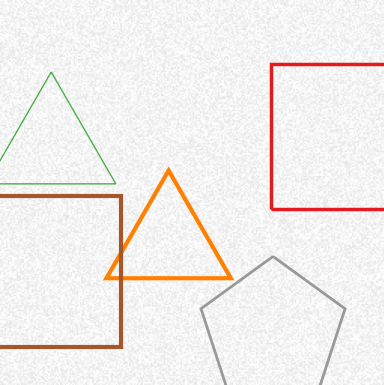[{"shape": "square", "thickness": 2.5, "radius": 0.94, "center": [0.893, 0.646]}, {"shape": "triangle", "thickness": 1, "radius": 0.97, "center": [0.133, 0.619]}, {"shape": "triangle", "thickness": 3, "radius": 0.93, "center": [0.438, 0.371]}, {"shape": "square", "thickness": 3, "radius": 0.98, "center": [0.12, 0.295]}, {"shape": "pentagon", "thickness": 2, "radius": 0.98, "center": [0.709, 0.137]}]